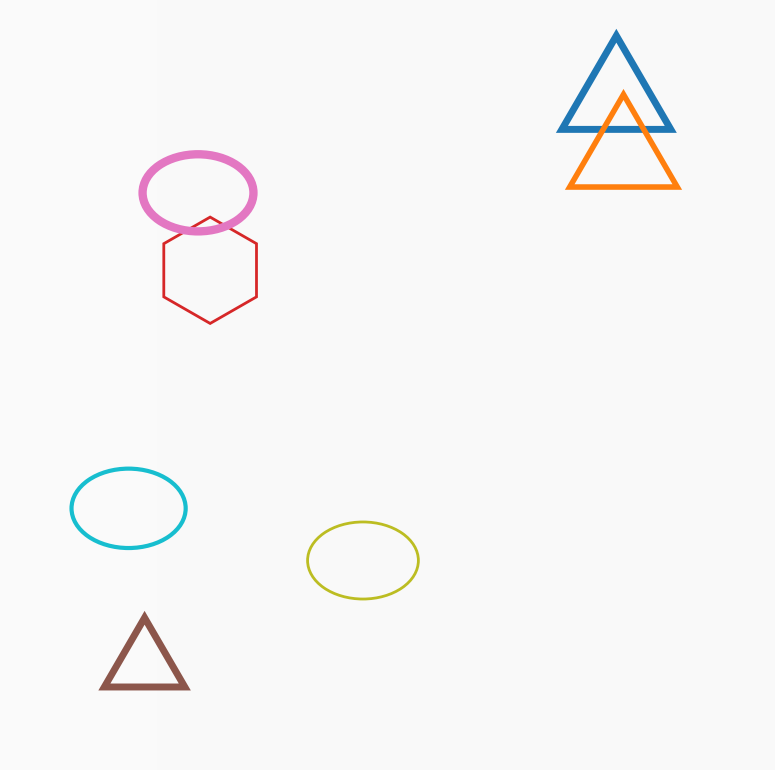[{"shape": "triangle", "thickness": 2.5, "radius": 0.41, "center": [0.795, 0.873]}, {"shape": "triangle", "thickness": 2, "radius": 0.4, "center": [0.805, 0.797]}, {"shape": "hexagon", "thickness": 1, "radius": 0.35, "center": [0.271, 0.649]}, {"shape": "triangle", "thickness": 2.5, "radius": 0.3, "center": [0.187, 0.138]}, {"shape": "oval", "thickness": 3, "radius": 0.36, "center": [0.256, 0.75]}, {"shape": "oval", "thickness": 1, "radius": 0.36, "center": [0.468, 0.272]}, {"shape": "oval", "thickness": 1.5, "radius": 0.37, "center": [0.166, 0.34]}]